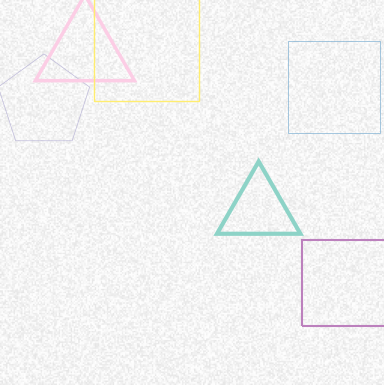[{"shape": "triangle", "thickness": 3, "radius": 0.63, "center": [0.672, 0.455]}, {"shape": "pentagon", "thickness": 0.5, "radius": 0.62, "center": [0.114, 0.735]}, {"shape": "square", "thickness": 0.5, "radius": 0.6, "center": [0.867, 0.773]}, {"shape": "triangle", "thickness": 2.5, "radius": 0.74, "center": [0.221, 0.865]}, {"shape": "square", "thickness": 1.5, "radius": 0.56, "center": [0.895, 0.264]}, {"shape": "square", "thickness": 1, "radius": 0.68, "center": [0.38, 0.874]}]